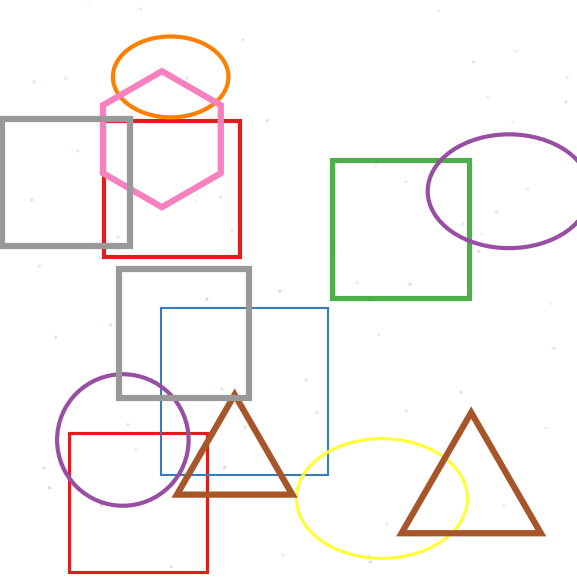[{"shape": "square", "thickness": 1.5, "radius": 0.6, "center": [0.239, 0.129]}, {"shape": "square", "thickness": 2, "radius": 0.59, "center": [0.298, 0.672]}, {"shape": "square", "thickness": 1, "radius": 0.72, "center": [0.424, 0.322]}, {"shape": "square", "thickness": 2.5, "radius": 0.6, "center": [0.693, 0.603]}, {"shape": "circle", "thickness": 2, "radius": 0.57, "center": [0.213, 0.237]}, {"shape": "oval", "thickness": 2, "radius": 0.7, "center": [0.881, 0.668]}, {"shape": "oval", "thickness": 2, "radius": 0.5, "center": [0.295, 0.866]}, {"shape": "oval", "thickness": 1.5, "radius": 0.74, "center": [0.661, 0.136]}, {"shape": "triangle", "thickness": 3, "radius": 0.58, "center": [0.406, 0.2]}, {"shape": "triangle", "thickness": 3, "radius": 0.7, "center": [0.816, 0.145]}, {"shape": "hexagon", "thickness": 3, "radius": 0.59, "center": [0.28, 0.758]}, {"shape": "square", "thickness": 3, "radius": 0.56, "center": [0.319, 0.422]}, {"shape": "square", "thickness": 3, "radius": 0.55, "center": [0.115, 0.683]}]